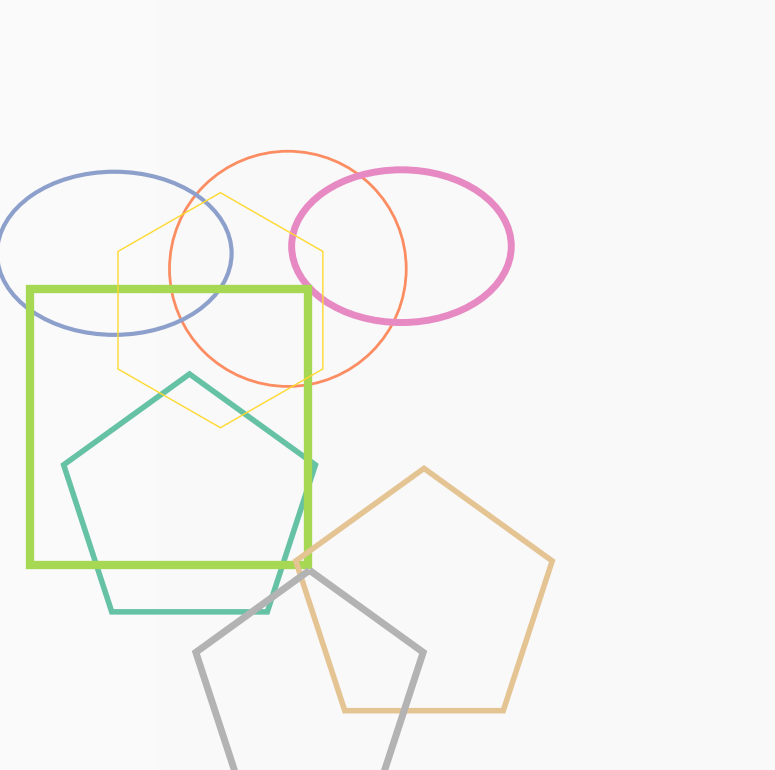[{"shape": "pentagon", "thickness": 2, "radius": 0.85, "center": [0.245, 0.344]}, {"shape": "circle", "thickness": 1, "radius": 0.76, "center": [0.371, 0.651]}, {"shape": "oval", "thickness": 1.5, "radius": 0.76, "center": [0.148, 0.671]}, {"shape": "oval", "thickness": 2.5, "radius": 0.71, "center": [0.518, 0.68]}, {"shape": "square", "thickness": 3, "radius": 0.9, "center": [0.218, 0.445]}, {"shape": "hexagon", "thickness": 0.5, "radius": 0.76, "center": [0.284, 0.597]}, {"shape": "pentagon", "thickness": 2, "radius": 0.87, "center": [0.547, 0.218]}, {"shape": "pentagon", "thickness": 2.5, "radius": 0.77, "center": [0.399, 0.105]}]